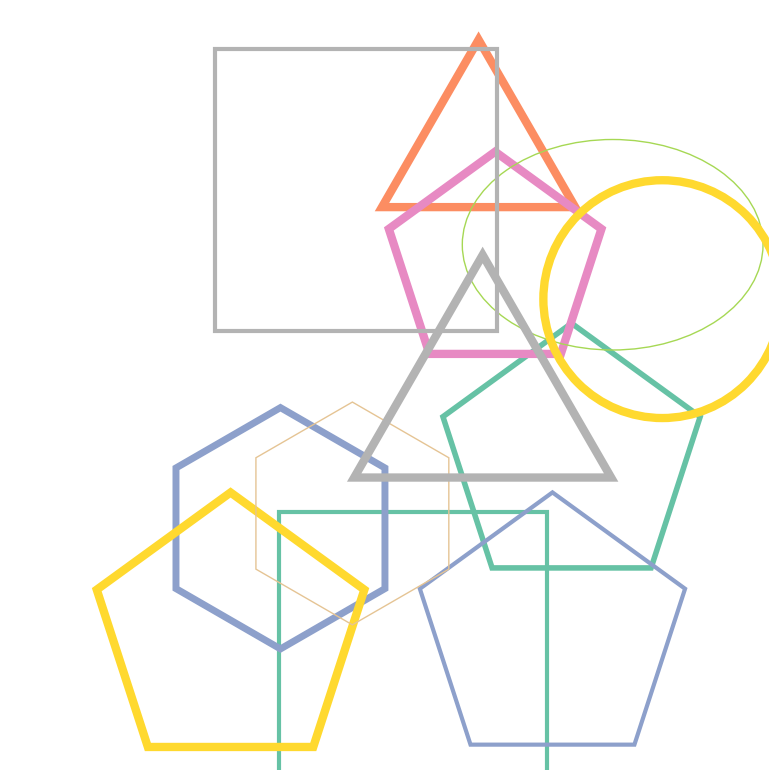[{"shape": "square", "thickness": 1.5, "radius": 0.87, "center": [0.537, 0.161]}, {"shape": "pentagon", "thickness": 2, "radius": 0.88, "center": [0.742, 0.405]}, {"shape": "triangle", "thickness": 3, "radius": 0.72, "center": [0.622, 0.803]}, {"shape": "hexagon", "thickness": 2.5, "radius": 0.78, "center": [0.364, 0.314]}, {"shape": "pentagon", "thickness": 1.5, "radius": 0.91, "center": [0.717, 0.179]}, {"shape": "pentagon", "thickness": 3, "radius": 0.73, "center": [0.643, 0.658]}, {"shape": "oval", "thickness": 0.5, "radius": 0.98, "center": [0.796, 0.682]}, {"shape": "pentagon", "thickness": 3, "radius": 0.91, "center": [0.299, 0.178]}, {"shape": "circle", "thickness": 3, "radius": 0.77, "center": [0.86, 0.612]}, {"shape": "hexagon", "thickness": 0.5, "radius": 0.72, "center": [0.458, 0.333]}, {"shape": "triangle", "thickness": 3, "radius": 0.96, "center": [0.627, 0.476]}, {"shape": "square", "thickness": 1.5, "radius": 0.92, "center": [0.462, 0.753]}]